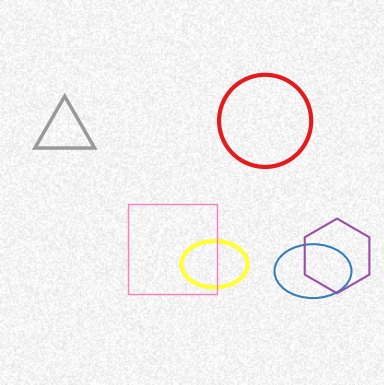[{"shape": "circle", "thickness": 3, "radius": 0.6, "center": [0.689, 0.686]}, {"shape": "oval", "thickness": 1.5, "radius": 0.5, "center": [0.813, 0.296]}, {"shape": "hexagon", "thickness": 1.5, "radius": 0.48, "center": [0.875, 0.335]}, {"shape": "oval", "thickness": 3, "radius": 0.43, "center": [0.557, 0.314]}, {"shape": "square", "thickness": 1, "radius": 0.58, "center": [0.448, 0.354]}, {"shape": "triangle", "thickness": 2.5, "radius": 0.45, "center": [0.168, 0.66]}]